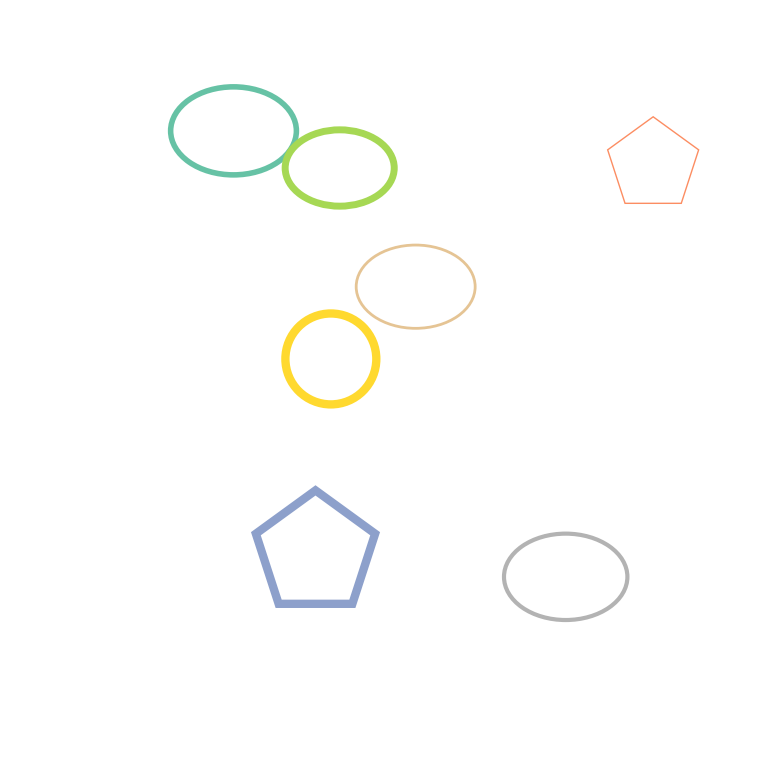[{"shape": "oval", "thickness": 2, "radius": 0.41, "center": [0.303, 0.83]}, {"shape": "pentagon", "thickness": 0.5, "radius": 0.31, "center": [0.848, 0.786]}, {"shape": "pentagon", "thickness": 3, "radius": 0.41, "center": [0.41, 0.282]}, {"shape": "oval", "thickness": 2.5, "radius": 0.35, "center": [0.441, 0.782]}, {"shape": "circle", "thickness": 3, "radius": 0.3, "center": [0.43, 0.534]}, {"shape": "oval", "thickness": 1, "radius": 0.39, "center": [0.54, 0.628]}, {"shape": "oval", "thickness": 1.5, "radius": 0.4, "center": [0.735, 0.251]}]